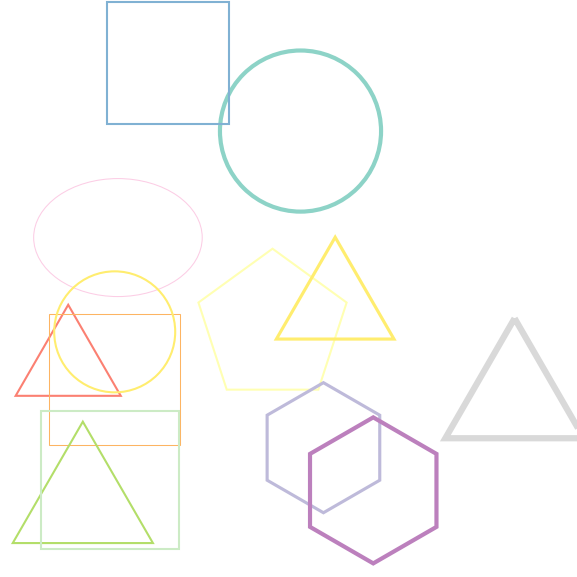[{"shape": "circle", "thickness": 2, "radius": 0.7, "center": [0.52, 0.772]}, {"shape": "pentagon", "thickness": 1, "radius": 0.67, "center": [0.472, 0.434]}, {"shape": "hexagon", "thickness": 1.5, "radius": 0.56, "center": [0.56, 0.224]}, {"shape": "triangle", "thickness": 1, "radius": 0.53, "center": [0.118, 0.366]}, {"shape": "square", "thickness": 1, "radius": 0.53, "center": [0.291, 0.89]}, {"shape": "square", "thickness": 0.5, "radius": 0.57, "center": [0.198, 0.342]}, {"shape": "triangle", "thickness": 1, "radius": 0.7, "center": [0.143, 0.129]}, {"shape": "oval", "thickness": 0.5, "radius": 0.73, "center": [0.204, 0.588]}, {"shape": "triangle", "thickness": 3, "radius": 0.69, "center": [0.891, 0.31]}, {"shape": "hexagon", "thickness": 2, "radius": 0.63, "center": [0.646, 0.15]}, {"shape": "square", "thickness": 1, "radius": 0.6, "center": [0.19, 0.168]}, {"shape": "circle", "thickness": 1, "radius": 0.52, "center": [0.199, 0.425]}, {"shape": "triangle", "thickness": 1.5, "radius": 0.59, "center": [0.58, 0.471]}]